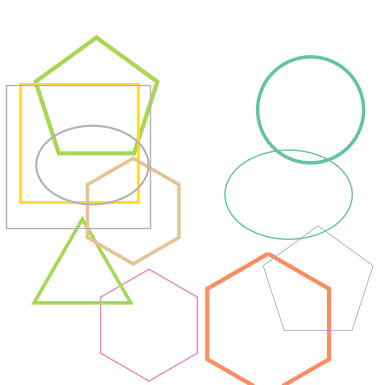[{"shape": "oval", "thickness": 1, "radius": 0.83, "center": [0.75, 0.494]}, {"shape": "circle", "thickness": 2.5, "radius": 0.69, "center": [0.807, 0.715]}, {"shape": "hexagon", "thickness": 3, "radius": 0.91, "center": [0.697, 0.158]}, {"shape": "pentagon", "thickness": 0.5, "radius": 0.75, "center": [0.826, 0.263]}, {"shape": "hexagon", "thickness": 1, "radius": 0.73, "center": [0.387, 0.155]}, {"shape": "triangle", "thickness": 2.5, "radius": 0.73, "center": [0.214, 0.286]}, {"shape": "pentagon", "thickness": 3, "radius": 0.83, "center": [0.251, 0.736]}, {"shape": "square", "thickness": 2, "radius": 0.77, "center": [0.204, 0.628]}, {"shape": "hexagon", "thickness": 2.5, "radius": 0.69, "center": [0.346, 0.452]}, {"shape": "oval", "thickness": 1.5, "radius": 0.73, "center": [0.24, 0.571]}, {"shape": "square", "thickness": 1, "radius": 0.93, "center": [0.203, 0.594]}]